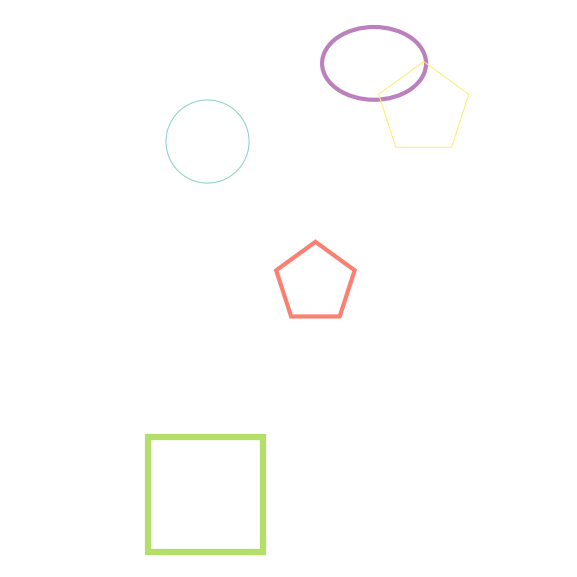[{"shape": "circle", "thickness": 0.5, "radius": 0.36, "center": [0.359, 0.754]}, {"shape": "pentagon", "thickness": 2, "radius": 0.36, "center": [0.546, 0.509]}, {"shape": "square", "thickness": 3, "radius": 0.5, "center": [0.355, 0.143]}, {"shape": "oval", "thickness": 2, "radius": 0.45, "center": [0.648, 0.889]}, {"shape": "pentagon", "thickness": 0.5, "radius": 0.41, "center": [0.734, 0.811]}]